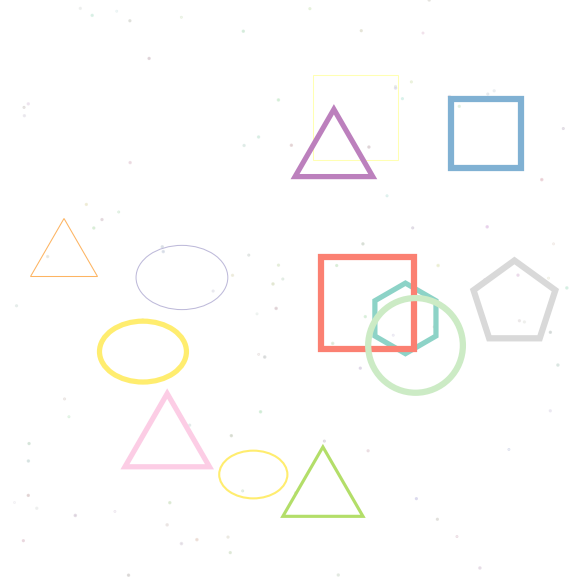[{"shape": "hexagon", "thickness": 2.5, "radius": 0.31, "center": [0.702, 0.448]}, {"shape": "square", "thickness": 0.5, "radius": 0.37, "center": [0.615, 0.796]}, {"shape": "oval", "thickness": 0.5, "radius": 0.4, "center": [0.315, 0.519]}, {"shape": "square", "thickness": 3, "radius": 0.4, "center": [0.636, 0.475]}, {"shape": "square", "thickness": 3, "radius": 0.3, "center": [0.842, 0.768]}, {"shape": "triangle", "thickness": 0.5, "radius": 0.33, "center": [0.111, 0.554]}, {"shape": "triangle", "thickness": 1.5, "radius": 0.4, "center": [0.559, 0.145]}, {"shape": "triangle", "thickness": 2.5, "radius": 0.42, "center": [0.29, 0.233]}, {"shape": "pentagon", "thickness": 3, "radius": 0.37, "center": [0.891, 0.474]}, {"shape": "triangle", "thickness": 2.5, "radius": 0.39, "center": [0.578, 0.732]}, {"shape": "circle", "thickness": 3, "radius": 0.41, "center": [0.72, 0.401]}, {"shape": "oval", "thickness": 2.5, "radius": 0.38, "center": [0.248, 0.39]}, {"shape": "oval", "thickness": 1, "radius": 0.3, "center": [0.439, 0.177]}]